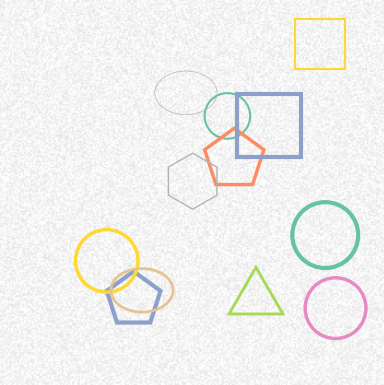[{"shape": "circle", "thickness": 1.5, "radius": 0.3, "center": [0.591, 0.699]}, {"shape": "circle", "thickness": 3, "radius": 0.43, "center": [0.845, 0.389]}, {"shape": "pentagon", "thickness": 2.5, "radius": 0.4, "center": [0.608, 0.586]}, {"shape": "pentagon", "thickness": 3, "radius": 0.37, "center": [0.347, 0.222]}, {"shape": "square", "thickness": 3, "radius": 0.41, "center": [0.698, 0.674]}, {"shape": "circle", "thickness": 2.5, "radius": 0.39, "center": [0.872, 0.2]}, {"shape": "triangle", "thickness": 2, "radius": 0.4, "center": [0.665, 0.225]}, {"shape": "square", "thickness": 1.5, "radius": 0.32, "center": [0.832, 0.886]}, {"shape": "circle", "thickness": 2.5, "radius": 0.41, "center": [0.277, 0.322]}, {"shape": "oval", "thickness": 2, "radius": 0.4, "center": [0.369, 0.246]}, {"shape": "oval", "thickness": 0.5, "radius": 0.4, "center": [0.483, 0.759]}, {"shape": "hexagon", "thickness": 1, "radius": 0.36, "center": [0.5, 0.529]}]